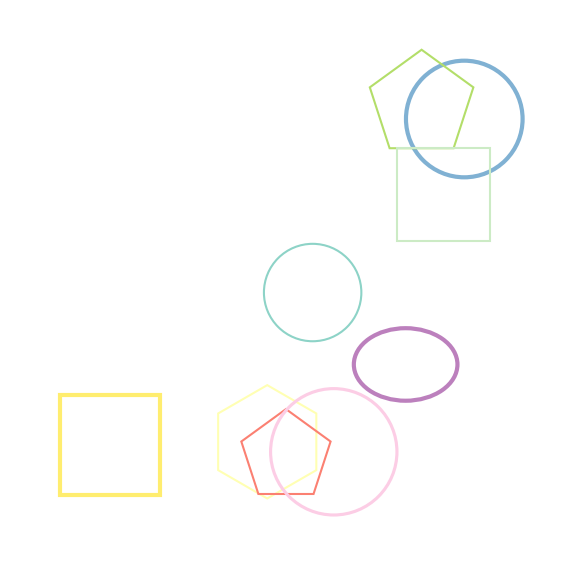[{"shape": "circle", "thickness": 1, "radius": 0.42, "center": [0.541, 0.493]}, {"shape": "hexagon", "thickness": 1, "radius": 0.49, "center": [0.463, 0.234]}, {"shape": "pentagon", "thickness": 1, "radius": 0.41, "center": [0.495, 0.209]}, {"shape": "circle", "thickness": 2, "radius": 0.5, "center": [0.804, 0.793]}, {"shape": "pentagon", "thickness": 1, "radius": 0.47, "center": [0.73, 0.819]}, {"shape": "circle", "thickness": 1.5, "radius": 0.55, "center": [0.578, 0.217]}, {"shape": "oval", "thickness": 2, "radius": 0.45, "center": [0.702, 0.368]}, {"shape": "square", "thickness": 1, "radius": 0.4, "center": [0.768, 0.662]}, {"shape": "square", "thickness": 2, "radius": 0.43, "center": [0.19, 0.229]}]